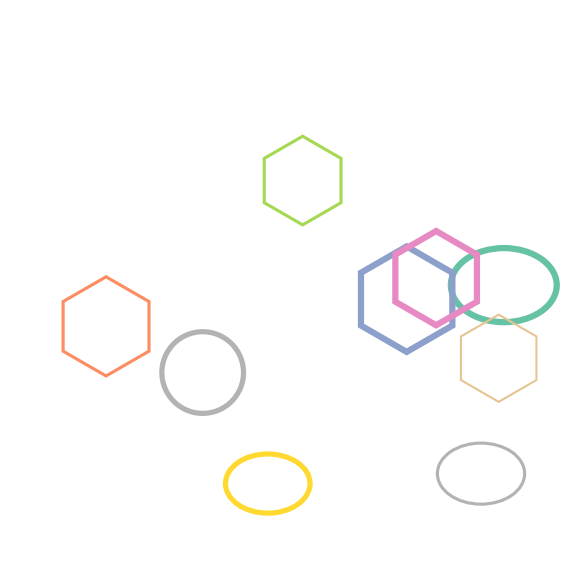[{"shape": "oval", "thickness": 3, "radius": 0.46, "center": [0.872, 0.505]}, {"shape": "hexagon", "thickness": 1.5, "radius": 0.43, "center": [0.184, 0.434]}, {"shape": "hexagon", "thickness": 3, "radius": 0.46, "center": [0.704, 0.481]}, {"shape": "hexagon", "thickness": 3, "radius": 0.41, "center": [0.755, 0.517]}, {"shape": "hexagon", "thickness": 1.5, "radius": 0.38, "center": [0.524, 0.687]}, {"shape": "oval", "thickness": 2.5, "radius": 0.37, "center": [0.464, 0.162]}, {"shape": "hexagon", "thickness": 1, "radius": 0.38, "center": [0.864, 0.379]}, {"shape": "oval", "thickness": 1.5, "radius": 0.38, "center": [0.833, 0.179]}, {"shape": "circle", "thickness": 2.5, "radius": 0.35, "center": [0.351, 0.354]}]